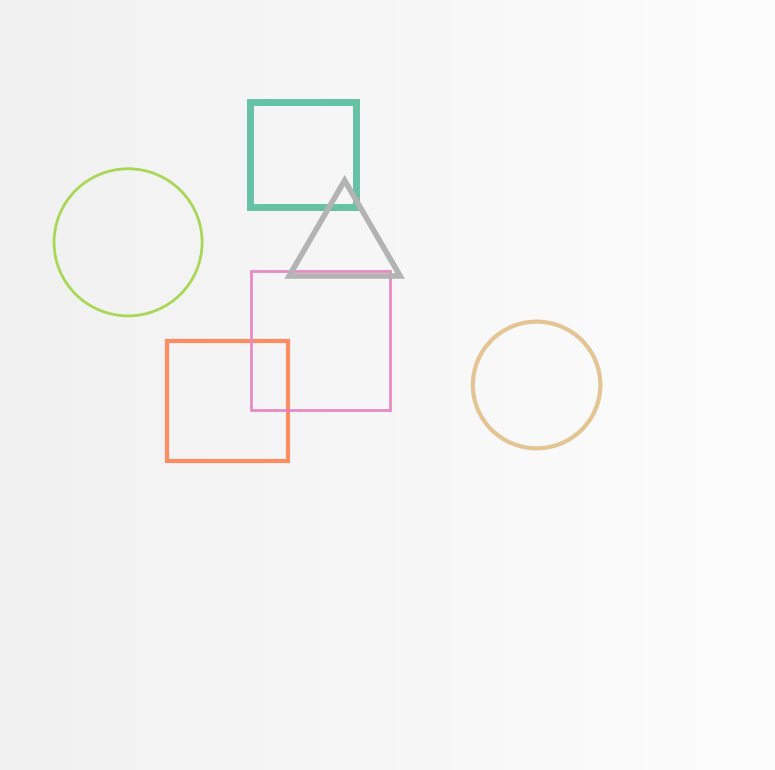[{"shape": "square", "thickness": 2.5, "radius": 0.34, "center": [0.391, 0.799]}, {"shape": "square", "thickness": 1.5, "radius": 0.39, "center": [0.293, 0.479]}, {"shape": "square", "thickness": 1, "radius": 0.45, "center": [0.414, 0.558]}, {"shape": "circle", "thickness": 1, "radius": 0.48, "center": [0.165, 0.685]}, {"shape": "circle", "thickness": 1.5, "radius": 0.41, "center": [0.692, 0.5]}, {"shape": "triangle", "thickness": 2, "radius": 0.41, "center": [0.445, 0.683]}]